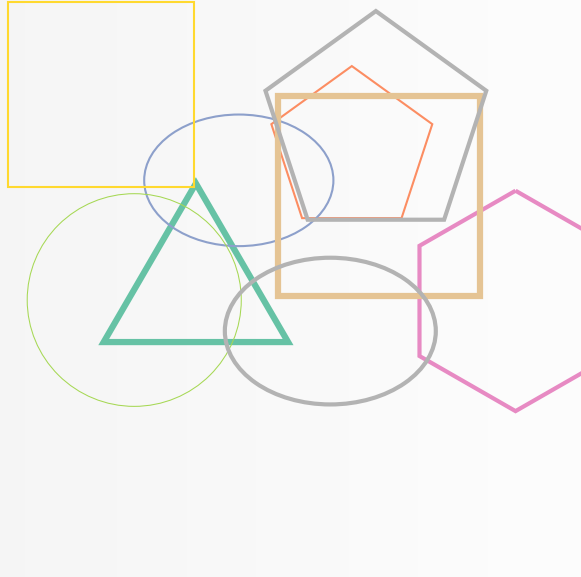[{"shape": "triangle", "thickness": 3, "radius": 0.92, "center": [0.337, 0.498]}, {"shape": "pentagon", "thickness": 1, "radius": 0.73, "center": [0.605, 0.739]}, {"shape": "oval", "thickness": 1, "radius": 0.81, "center": [0.411, 0.687]}, {"shape": "hexagon", "thickness": 2, "radius": 0.95, "center": [0.887, 0.478]}, {"shape": "circle", "thickness": 0.5, "radius": 0.92, "center": [0.231, 0.48]}, {"shape": "square", "thickness": 1, "radius": 0.8, "center": [0.174, 0.836]}, {"shape": "square", "thickness": 3, "radius": 0.87, "center": [0.652, 0.66]}, {"shape": "pentagon", "thickness": 2, "radius": 1.0, "center": [0.647, 0.78]}, {"shape": "oval", "thickness": 2, "radius": 0.91, "center": [0.568, 0.426]}]